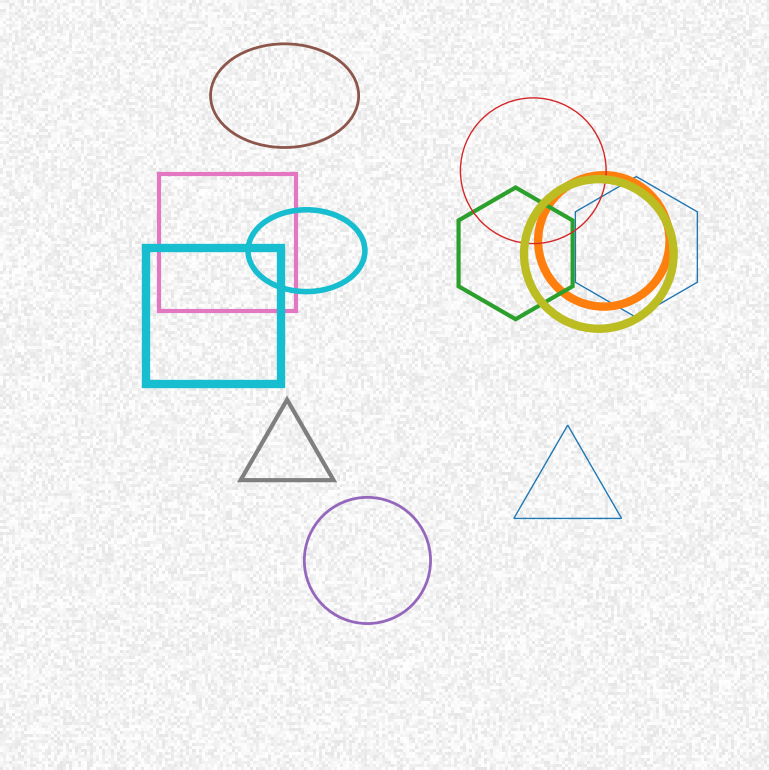[{"shape": "triangle", "thickness": 0.5, "radius": 0.4, "center": [0.737, 0.367]}, {"shape": "hexagon", "thickness": 0.5, "radius": 0.46, "center": [0.826, 0.679]}, {"shape": "circle", "thickness": 3, "radius": 0.43, "center": [0.784, 0.687]}, {"shape": "hexagon", "thickness": 1.5, "radius": 0.43, "center": [0.67, 0.671]}, {"shape": "circle", "thickness": 0.5, "radius": 0.47, "center": [0.693, 0.778]}, {"shape": "circle", "thickness": 1, "radius": 0.41, "center": [0.477, 0.272]}, {"shape": "oval", "thickness": 1, "radius": 0.48, "center": [0.37, 0.876]}, {"shape": "square", "thickness": 1.5, "radius": 0.44, "center": [0.295, 0.685]}, {"shape": "triangle", "thickness": 1.5, "radius": 0.35, "center": [0.373, 0.411]}, {"shape": "circle", "thickness": 3, "radius": 0.49, "center": [0.778, 0.67]}, {"shape": "oval", "thickness": 2, "radius": 0.38, "center": [0.398, 0.674]}, {"shape": "square", "thickness": 3, "radius": 0.44, "center": [0.277, 0.59]}]